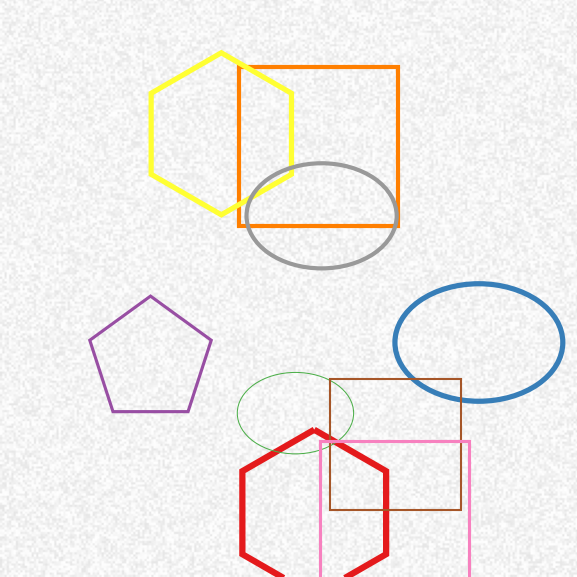[{"shape": "hexagon", "thickness": 3, "radius": 0.72, "center": [0.544, 0.111]}, {"shape": "oval", "thickness": 2.5, "radius": 0.73, "center": [0.829, 0.406]}, {"shape": "oval", "thickness": 0.5, "radius": 0.5, "center": [0.512, 0.284]}, {"shape": "pentagon", "thickness": 1.5, "radius": 0.55, "center": [0.261, 0.376]}, {"shape": "square", "thickness": 2, "radius": 0.69, "center": [0.552, 0.746]}, {"shape": "hexagon", "thickness": 2.5, "radius": 0.7, "center": [0.383, 0.767]}, {"shape": "square", "thickness": 1, "radius": 0.57, "center": [0.685, 0.229]}, {"shape": "square", "thickness": 1.5, "radius": 0.65, "center": [0.684, 0.107]}, {"shape": "oval", "thickness": 2, "radius": 0.65, "center": [0.557, 0.625]}]